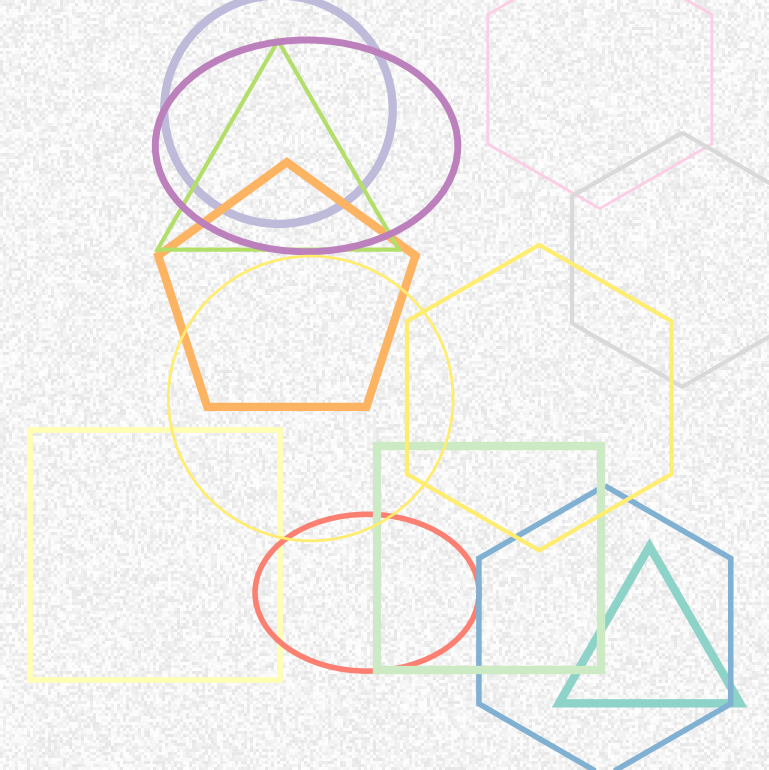[{"shape": "triangle", "thickness": 3, "radius": 0.68, "center": [0.844, 0.155]}, {"shape": "square", "thickness": 2, "radius": 0.81, "center": [0.201, 0.279]}, {"shape": "circle", "thickness": 3, "radius": 0.74, "center": [0.362, 0.858]}, {"shape": "oval", "thickness": 2, "radius": 0.73, "center": [0.477, 0.23]}, {"shape": "hexagon", "thickness": 2, "radius": 0.94, "center": [0.785, 0.18]}, {"shape": "pentagon", "thickness": 3, "radius": 0.88, "center": [0.373, 0.614]}, {"shape": "triangle", "thickness": 1.5, "radius": 0.9, "center": [0.361, 0.766]}, {"shape": "hexagon", "thickness": 1, "radius": 0.84, "center": [0.779, 0.897]}, {"shape": "hexagon", "thickness": 1.5, "radius": 0.83, "center": [0.886, 0.663]}, {"shape": "oval", "thickness": 2.5, "radius": 0.98, "center": [0.398, 0.811]}, {"shape": "square", "thickness": 3, "radius": 0.73, "center": [0.635, 0.275]}, {"shape": "circle", "thickness": 1, "radius": 0.92, "center": [0.404, 0.483]}, {"shape": "hexagon", "thickness": 1.5, "radius": 0.99, "center": [0.7, 0.484]}]